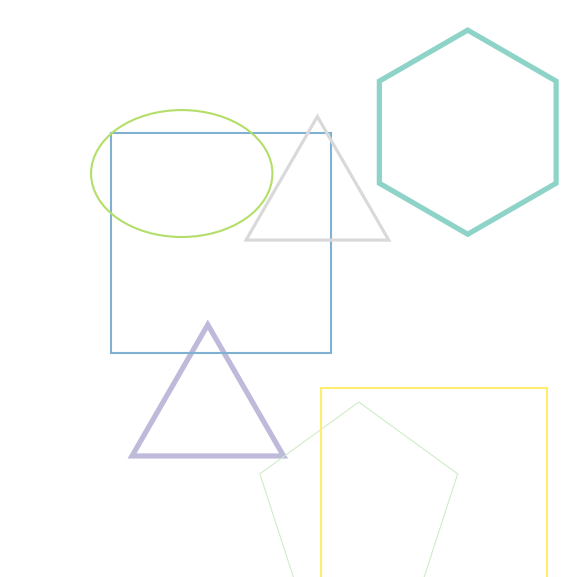[{"shape": "hexagon", "thickness": 2.5, "radius": 0.88, "center": [0.81, 0.77]}, {"shape": "triangle", "thickness": 2.5, "radius": 0.76, "center": [0.36, 0.285]}, {"shape": "square", "thickness": 1, "radius": 0.95, "center": [0.383, 0.578]}, {"shape": "oval", "thickness": 1, "radius": 0.79, "center": [0.315, 0.699]}, {"shape": "triangle", "thickness": 1.5, "radius": 0.71, "center": [0.55, 0.655]}, {"shape": "pentagon", "thickness": 0.5, "radius": 0.9, "center": [0.621, 0.123]}, {"shape": "square", "thickness": 1, "radius": 0.98, "center": [0.751, 0.133]}]